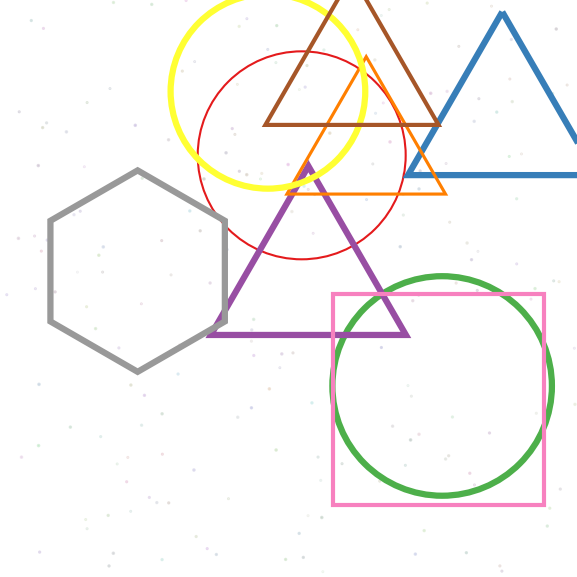[{"shape": "circle", "thickness": 1, "radius": 0.9, "center": [0.522, 0.73]}, {"shape": "triangle", "thickness": 3, "radius": 0.94, "center": [0.87, 0.79]}, {"shape": "circle", "thickness": 3, "radius": 0.95, "center": [0.766, 0.331]}, {"shape": "triangle", "thickness": 3, "radius": 0.97, "center": [0.534, 0.517]}, {"shape": "triangle", "thickness": 1.5, "radius": 0.79, "center": [0.634, 0.742]}, {"shape": "circle", "thickness": 3, "radius": 0.84, "center": [0.464, 0.841]}, {"shape": "triangle", "thickness": 2, "radius": 0.87, "center": [0.609, 0.869]}, {"shape": "square", "thickness": 2, "radius": 0.91, "center": [0.76, 0.307]}, {"shape": "hexagon", "thickness": 3, "radius": 0.87, "center": [0.238, 0.53]}]